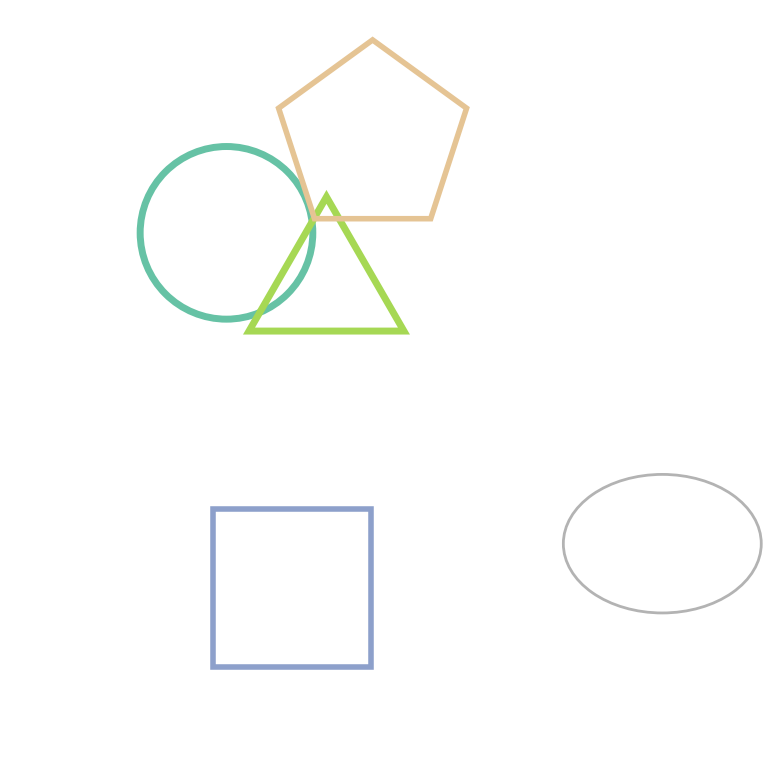[{"shape": "circle", "thickness": 2.5, "radius": 0.56, "center": [0.294, 0.698]}, {"shape": "square", "thickness": 2, "radius": 0.51, "center": [0.38, 0.237]}, {"shape": "triangle", "thickness": 2.5, "radius": 0.58, "center": [0.424, 0.628]}, {"shape": "pentagon", "thickness": 2, "radius": 0.64, "center": [0.484, 0.82]}, {"shape": "oval", "thickness": 1, "radius": 0.64, "center": [0.86, 0.294]}]